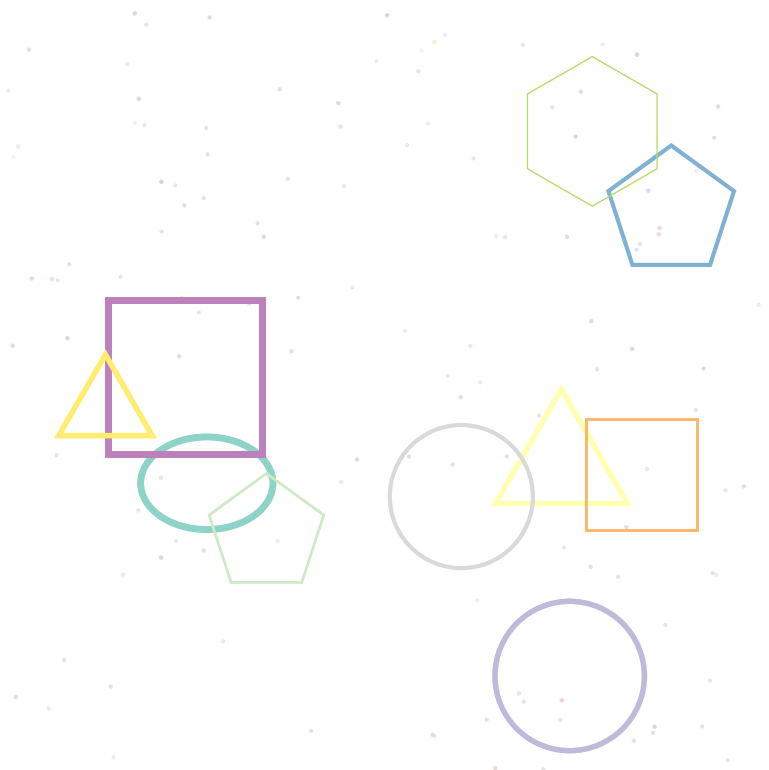[{"shape": "oval", "thickness": 2.5, "radius": 0.43, "center": [0.269, 0.372]}, {"shape": "triangle", "thickness": 2, "radius": 0.49, "center": [0.729, 0.396]}, {"shape": "circle", "thickness": 2, "radius": 0.49, "center": [0.74, 0.122]}, {"shape": "pentagon", "thickness": 1.5, "radius": 0.43, "center": [0.872, 0.725]}, {"shape": "square", "thickness": 1, "radius": 0.36, "center": [0.833, 0.383]}, {"shape": "hexagon", "thickness": 0.5, "radius": 0.49, "center": [0.769, 0.829]}, {"shape": "circle", "thickness": 1.5, "radius": 0.46, "center": [0.599, 0.355]}, {"shape": "square", "thickness": 2.5, "radius": 0.5, "center": [0.24, 0.51]}, {"shape": "pentagon", "thickness": 1, "radius": 0.39, "center": [0.346, 0.307]}, {"shape": "triangle", "thickness": 2, "radius": 0.35, "center": [0.137, 0.469]}]